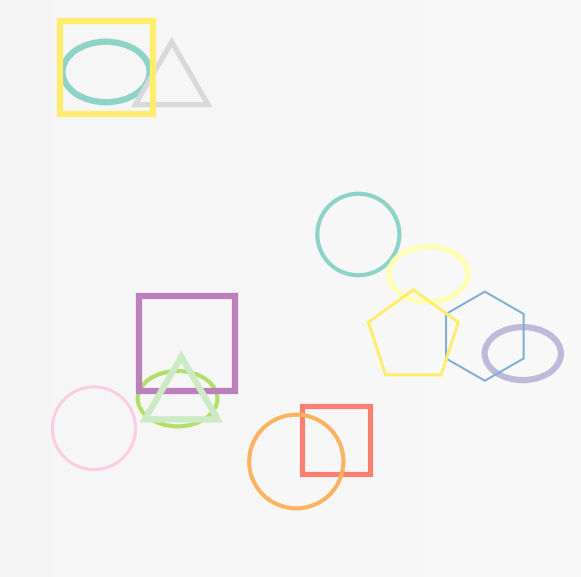[{"shape": "oval", "thickness": 3, "radius": 0.37, "center": [0.182, 0.875]}, {"shape": "circle", "thickness": 2, "radius": 0.35, "center": [0.616, 0.593]}, {"shape": "oval", "thickness": 2.5, "radius": 0.34, "center": [0.737, 0.524]}, {"shape": "oval", "thickness": 3, "radius": 0.33, "center": [0.899, 0.387]}, {"shape": "square", "thickness": 2.5, "radius": 0.29, "center": [0.578, 0.238]}, {"shape": "hexagon", "thickness": 1, "radius": 0.39, "center": [0.834, 0.417]}, {"shape": "circle", "thickness": 2, "radius": 0.41, "center": [0.51, 0.2]}, {"shape": "oval", "thickness": 2, "radius": 0.34, "center": [0.305, 0.309]}, {"shape": "circle", "thickness": 1.5, "radius": 0.36, "center": [0.162, 0.258]}, {"shape": "triangle", "thickness": 2.5, "radius": 0.36, "center": [0.295, 0.854]}, {"shape": "square", "thickness": 3, "radius": 0.41, "center": [0.321, 0.405]}, {"shape": "triangle", "thickness": 3, "radius": 0.36, "center": [0.312, 0.309]}, {"shape": "square", "thickness": 3, "radius": 0.4, "center": [0.183, 0.882]}, {"shape": "pentagon", "thickness": 1.5, "radius": 0.41, "center": [0.711, 0.416]}]